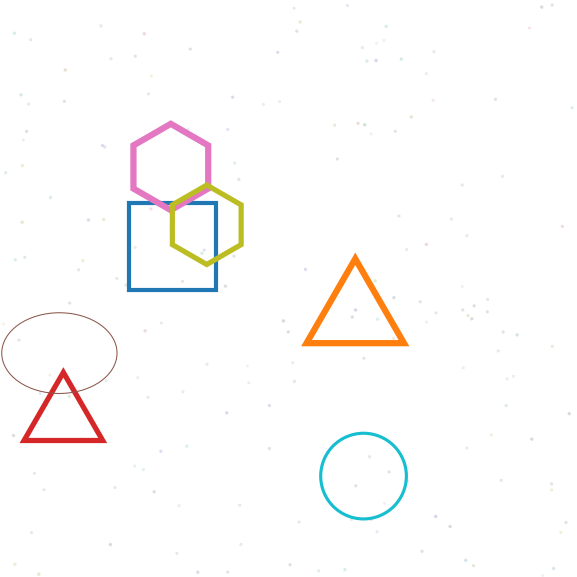[{"shape": "square", "thickness": 2, "radius": 0.38, "center": [0.299, 0.572]}, {"shape": "triangle", "thickness": 3, "radius": 0.49, "center": [0.615, 0.454]}, {"shape": "triangle", "thickness": 2.5, "radius": 0.39, "center": [0.11, 0.276]}, {"shape": "oval", "thickness": 0.5, "radius": 0.5, "center": [0.103, 0.388]}, {"shape": "hexagon", "thickness": 3, "radius": 0.37, "center": [0.296, 0.71]}, {"shape": "hexagon", "thickness": 2.5, "radius": 0.34, "center": [0.358, 0.61]}, {"shape": "circle", "thickness": 1.5, "radius": 0.37, "center": [0.63, 0.175]}]